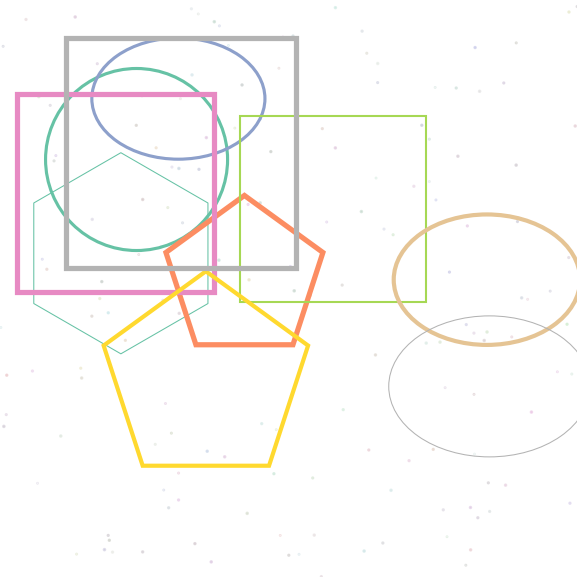[{"shape": "hexagon", "thickness": 0.5, "radius": 0.87, "center": [0.209, 0.561]}, {"shape": "circle", "thickness": 1.5, "radius": 0.79, "center": [0.236, 0.723]}, {"shape": "pentagon", "thickness": 2.5, "radius": 0.71, "center": [0.423, 0.518]}, {"shape": "oval", "thickness": 1.5, "radius": 0.75, "center": [0.309, 0.828]}, {"shape": "square", "thickness": 2.5, "radius": 0.86, "center": [0.2, 0.665]}, {"shape": "square", "thickness": 1, "radius": 0.81, "center": [0.577, 0.637]}, {"shape": "pentagon", "thickness": 2, "radius": 0.93, "center": [0.356, 0.343]}, {"shape": "oval", "thickness": 2, "radius": 0.81, "center": [0.843, 0.515]}, {"shape": "oval", "thickness": 0.5, "radius": 0.87, "center": [0.848, 0.33]}, {"shape": "square", "thickness": 2.5, "radius": 1.0, "center": [0.313, 0.734]}]